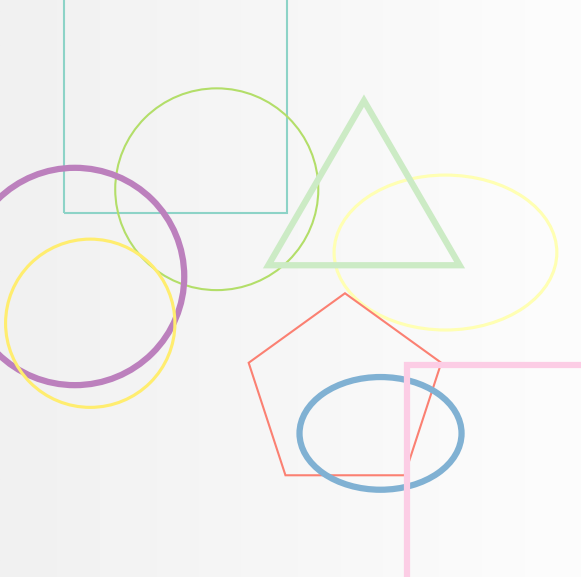[{"shape": "square", "thickness": 1, "radius": 0.96, "center": [0.302, 0.822]}, {"shape": "oval", "thickness": 1.5, "radius": 0.96, "center": [0.766, 0.562]}, {"shape": "pentagon", "thickness": 1, "radius": 0.87, "center": [0.593, 0.317]}, {"shape": "oval", "thickness": 3, "radius": 0.7, "center": [0.655, 0.249]}, {"shape": "circle", "thickness": 1, "radius": 0.87, "center": [0.373, 0.671]}, {"shape": "square", "thickness": 3, "radius": 0.98, "center": [0.896, 0.17]}, {"shape": "circle", "thickness": 3, "radius": 0.94, "center": [0.129, 0.52]}, {"shape": "triangle", "thickness": 3, "radius": 0.95, "center": [0.626, 0.635]}, {"shape": "circle", "thickness": 1.5, "radius": 0.73, "center": [0.155, 0.439]}]